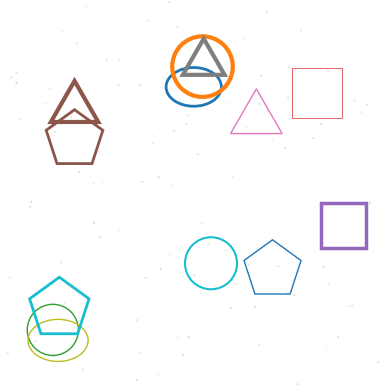[{"shape": "pentagon", "thickness": 1, "radius": 0.39, "center": [0.708, 0.299]}, {"shape": "oval", "thickness": 2, "radius": 0.36, "center": [0.503, 0.774]}, {"shape": "circle", "thickness": 3, "radius": 0.39, "center": [0.526, 0.827]}, {"shape": "circle", "thickness": 1, "radius": 0.33, "center": [0.137, 0.143]}, {"shape": "square", "thickness": 0.5, "radius": 0.33, "center": [0.823, 0.758]}, {"shape": "square", "thickness": 2.5, "radius": 0.29, "center": [0.892, 0.413]}, {"shape": "pentagon", "thickness": 2, "radius": 0.39, "center": [0.194, 0.638]}, {"shape": "triangle", "thickness": 3, "radius": 0.36, "center": [0.194, 0.719]}, {"shape": "triangle", "thickness": 1, "radius": 0.39, "center": [0.666, 0.692]}, {"shape": "triangle", "thickness": 3, "radius": 0.31, "center": [0.529, 0.837]}, {"shape": "oval", "thickness": 1, "radius": 0.39, "center": [0.151, 0.116]}, {"shape": "circle", "thickness": 1.5, "radius": 0.34, "center": [0.548, 0.316]}, {"shape": "pentagon", "thickness": 2, "radius": 0.41, "center": [0.154, 0.199]}]